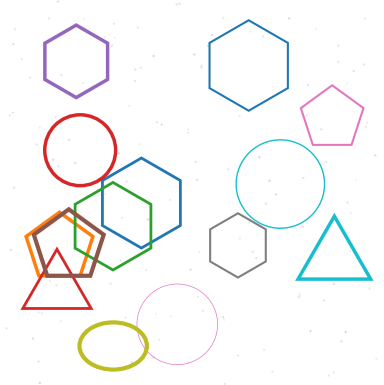[{"shape": "hexagon", "thickness": 2, "radius": 0.58, "center": [0.367, 0.473]}, {"shape": "hexagon", "thickness": 1.5, "radius": 0.59, "center": [0.646, 0.83]}, {"shape": "pentagon", "thickness": 2.5, "radius": 0.46, "center": [0.155, 0.357]}, {"shape": "hexagon", "thickness": 2, "radius": 0.57, "center": [0.294, 0.412]}, {"shape": "circle", "thickness": 2.5, "radius": 0.46, "center": [0.208, 0.61]}, {"shape": "triangle", "thickness": 2, "radius": 0.51, "center": [0.148, 0.25]}, {"shape": "hexagon", "thickness": 2.5, "radius": 0.47, "center": [0.198, 0.841]}, {"shape": "pentagon", "thickness": 3, "radius": 0.48, "center": [0.179, 0.361]}, {"shape": "circle", "thickness": 0.5, "radius": 0.52, "center": [0.46, 0.158]}, {"shape": "pentagon", "thickness": 1.5, "radius": 0.43, "center": [0.863, 0.693]}, {"shape": "hexagon", "thickness": 1.5, "radius": 0.42, "center": [0.618, 0.363]}, {"shape": "oval", "thickness": 3, "radius": 0.44, "center": [0.294, 0.101]}, {"shape": "triangle", "thickness": 2.5, "radius": 0.54, "center": [0.868, 0.33]}, {"shape": "circle", "thickness": 1, "radius": 0.57, "center": [0.728, 0.522]}]